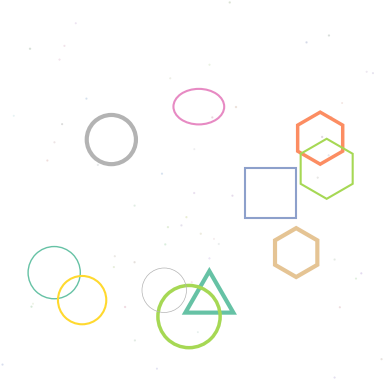[{"shape": "triangle", "thickness": 3, "radius": 0.36, "center": [0.544, 0.224]}, {"shape": "circle", "thickness": 1, "radius": 0.34, "center": [0.141, 0.292]}, {"shape": "hexagon", "thickness": 2.5, "radius": 0.34, "center": [0.832, 0.641]}, {"shape": "square", "thickness": 1.5, "radius": 0.33, "center": [0.702, 0.499]}, {"shape": "oval", "thickness": 1.5, "radius": 0.33, "center": [0.516, 0.723]}, {"shape": "hexagon", "thickness": 1.5, "radius": 0.39, "center": [0.848, 0.562]}, {"shape": "circle", "thickness": 2.5, "radius": 0.4, "center": [0.491, 0.178]}, {"shape": "circle", "thickness": 1.5, "radius": 0.31, "center": [0.213, 0.22]}, {"shape": "hexagon", "thickness": 3, "radius": 0.32, "center": [0.769, 0.344]}, {"shape": "circle", "thickness": 0.5, "radius": 0.29, "center": [0.427, 0.246]}, {"shape": "circle", "thickness": 3, "radius": 0.32, "center": [0.289, 0.638]}]